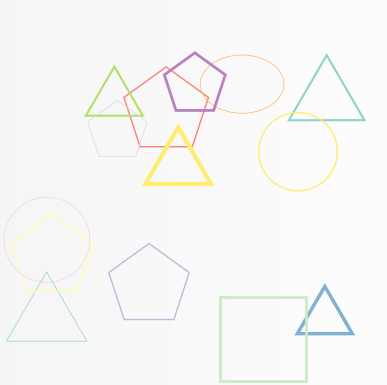[{"shape": "triangle", "thickness": 0.5, "radius": 0.6, "center": [0.12, 0.174]}, {"shape": "triangle", "thickness": 1.5, "radius": 0.56, "center": [0.843, 0.744]}, {"shape": "pentagon", "thickness": 1, "radius": 0.56, "center": [0.134, 0.334]}, {"shape": "pentagon", "thickness": 1, "radius": 0.55, "center": [0.385, 0.258]}, {"shape": "pentagon", "thickness": 1, "radius": 0.57, "center": [0.429, 0.712]}, {"shape": "triangle", "thickness": 2.5, "radius": 0.41, "center": [0.838, 0.174]}, {"shape": "oval", "thickness": 0.5, "radius": 0.54, "center": [0.625, 0.782]}, {"shape": "triangle", "thickness": 1.5, "radius": 0.42, "center": [0.295, 0.742]}, {"shape": "circle", "thickness": 0.5, "radius": 0.55, "center": [0.121, 0.377]}, {"shape": "pentagon", "thickness": 0.5, "radius": 0.4, "center": [0.303, 0.659]}, {"shape": "pentagon", "thickness": 2, "radius": 0.41, "center": [0.503, 0.78]}, {"shape": "square", "thickness": 2, "radius": 0.55, "center": [0.679, 0.12]}, {"shape": "triangle", "thickness": 3, "radius": 0.49, "center": [0.46, 0.571]}, {"shape": "circle", "thickness": 1, "radius": 0.51, "center": [0.769, 0.606]}]